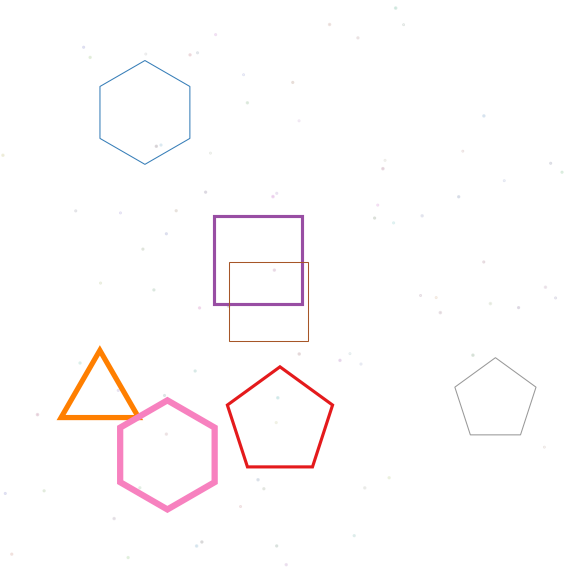[{"shape": "pentagon", "thickness": 1.5, "radius": 0.48, "center": [0.485, 0.268]}, {"shape": "hexagon", "thickness": 0.5, "radius": 0.45, "center": [0.251, 0.804]}, {"shape": "square", "thickness": 1.5, "radius": 0.38, "center": [0.447, 0.549]}, {"shape": "triangle", "thickness": 2.5, "radius": 0.39, "center": [0.173, 0.315]}, {"shape": "square", "thickness": 0.5, "radius": 0.34, "center": [0.465, 0.477]}, {"shape": "hexagon", "thickness": 3, "radius": 0.47, "center": [0.29, 0.211]}, {"shape": "pentagon", "thickness": 0.5, "radius": 0.37, "center": [0.858, 0.306]}]